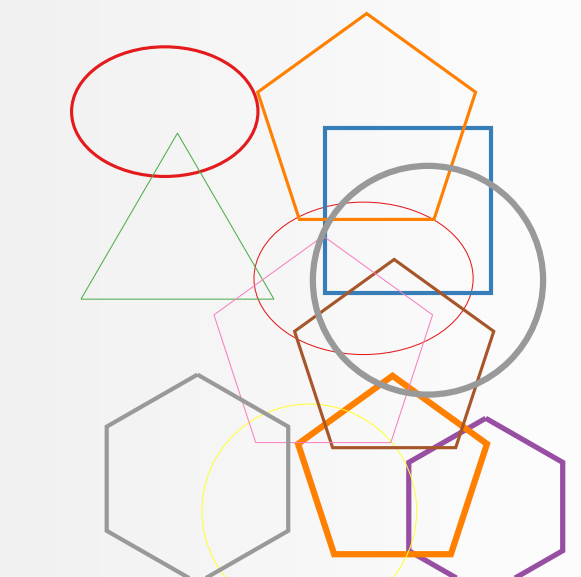[{"shape": "oval", "thickness": 1.5, "radius": 0.8, "center": [0.283, 0.806]}, {"shape": "oval", "thickness": 0.5, "radius": 0.94, "center": [0.625, 0.517]}, {"shape": "square", "thickness": 2, "radius": 0.71, "center": [0.701, 0.634]}, {"shape": "triangle", "thickness": 0.5, "radius": 0.96, "center": [0.305, 0.577]}, {"shape": "hexagon", "thickness": 2.5, "radius": 0.76, "center": [0.836, 0.122]}, {"shape": "pentagon", "thickness": 1.5, "radius": 0.99, "center": [0.631, 0.779]}, {"shape": "pentagon", "thickness": 3, "radius": 0.85, "center": [0.675, 0.178]}, {"shape": "circle", "thickness": 0.5, "radius": 0.92, "center": [0.532, 0.115]}, {"shape": "pentagon", "thickness": 1.5, "radius": 0.9, "center": [0.678, 0.37]}, {"shape": "pentagon", "thickness": 0.5, "radius": 0.99, "center": [0.556, 0.393]}, {"shape": "hexagon", "thickness": 2, "radius": 0.9, "center": [0.34, 0.17]}, {"shape": "circle", "thickness": 3, "radius": 0.99, "center": [0.736, 0.514]}]